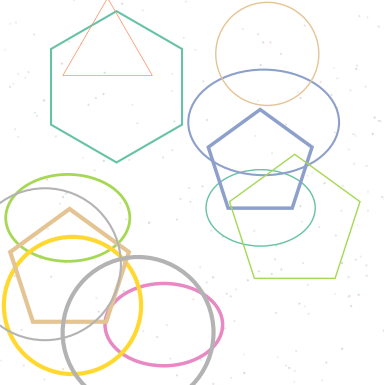[{"shape": "hexagon", "thickness": 1.5, "radius": 0.98, "center": [0.303, 0.775]}, {"shape": "oval", "thickness": 1, "radius": 0.71, "center": [0.677, 0.46]}, {"shape": "triangle", "thickness": 0.5, "radius": 0.67, "center": [0.279, 0.871]}, {"shape": "oval", "thickness": 1.5, "radius": 0.98, "center": [0.685, 0.682]}, {"shape": "pentagon", "thickness": 2.5, "radius": 0.71, "center": [0.676, 0.574]}, {"shape": "oval", "thickness": 2.5, "radius": 0.76, "center": [0.425, 0.157]}, {"shape": "oval", "thickness": 2, "radius": 0.81, "center": [0.176, 0.434]}, {"shape": "pentagon", "thickness": 1, "radius": 0.89, "center": [0.766, 0.421]}, {"shape": "circle", "thickness": 3, "radius": 0.89, "center": [0.188, 0.207]}, {"shape": "pentagon", "thickness": 3, "radius": 0.81, "center": [0.181, 0.295]}, {"shape": "circle", "thickness": 1, "radius": 0.67, "center": [0.694, 0.86]}, {"shape": "circle", "thickness": 3, "radius": 0.98, "center": [0.359, 0.136]}, {"shape": "circle", "thickness": 1.5, "radius": 0.99, "center": [0.117, 0.314]}]